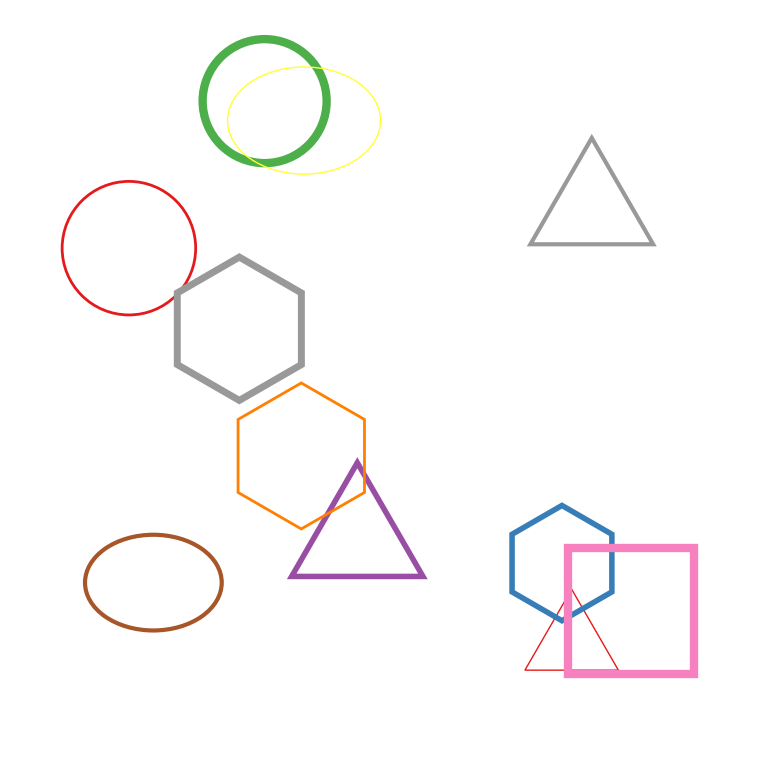[{"shape": "triangle", "thickness": 0.5, "radius": 0.35, "center": [0.742, 0.165]}, {"shape": "circle", "thickness": 1, "radius": 0.43, "center": [0.167, 0.678]}, {"shape": "hexagon", "thickness": 2, "radius": 0.37, "center": [0.73, 0.269]}, {"shape": "circle", "thickness": 3, "radius": 0.4, "center": [0.344, 0.869]}, {"shape": "triangle", "thickness": 2, "radius": 0.49, "center": [0.464, 0.301]}, {"shape": "hexagon", "thickness": 1, "radius": 0.47, "center": [0.391, 0.408]}, {"shape": "oval", "thickness": 0.5, "radius": 0.5, "center": [0.395, 0.843]}, {"shape": "oval", "thickness": 1.5, "radius": 0.44, "center": [0.199, 0.243]}, {"shape": "square", "thickness": 3, "radius": 0.41, "center": [0.819, 0.207]}, {"shape": "triangle", "thickness": 1.5, "radius": 0.46, "center": [0.769, 0.729]}, {"shape": "hexagon", "thickness": 2.5, "radius": 0.47, "center": [0.311, 0.573]}]